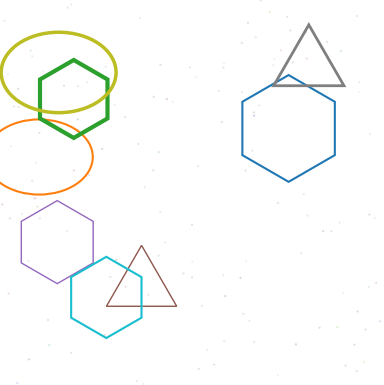[{"shape": "hexagon", "thickness": 1.5, "radius": 0.69, "center": [0.75, 0.666]}, {"shape": "oval", "thickness": 1.5, "radius": 0.7, "center": [0.102, 0.592]}, {"shape": "hexagon", "thickness": 3, "radius": 0.51, "center": [0.192, 0.743]}, {"shape": "hexagon", "thickness": 1, "radius": 0.54, "center": [0.149, 0.371]}, {"shape": "triangle", "thickness": 1, "radius": 0.53, "center": [0.368, 0.257]}, {"shape": "triangle", "thickness": 2, "radius": 0.53, "center": [0.802, 0.83]}, {"shape": "oval", "thickness": 2.5, "radius": 0.75, "center": [0.152, 0.812]}, {"shape": "hexagon", "thickness": 1.5, "radius": 0.53, "center": [0.276, 0.228]}]